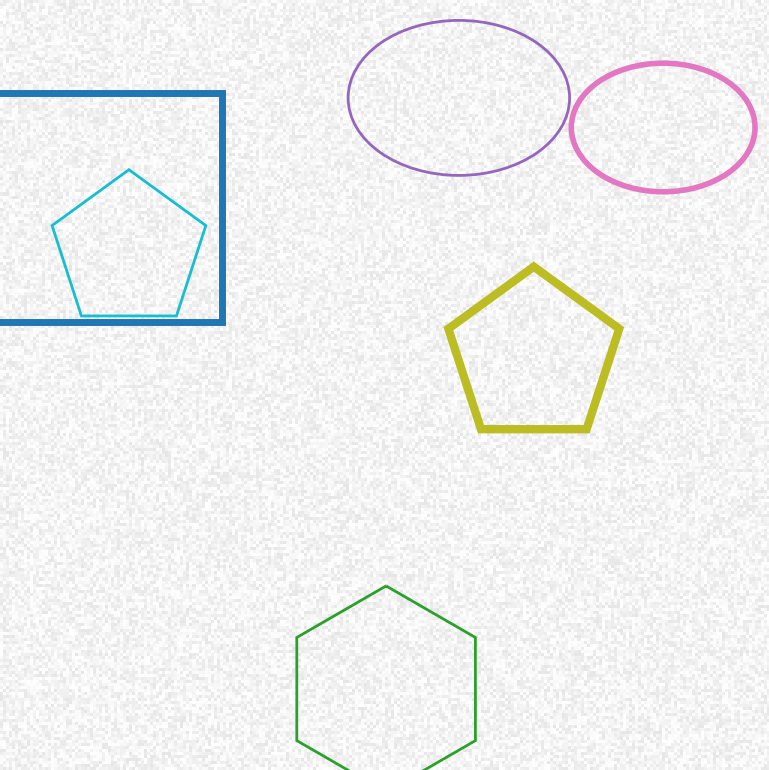[{"shape": "square", "thickness": 2.5, "radius": 0.74, "center": [0.14, 0.73]}, {"shape": "hexagon", "thickness": 1, "radius": 0.67, "center": [0.501, 0.105]}, {"shape": "oval", "thickness": 1, "radius": 0.72, "center": [0.596, 0.873]}, {"shape": "oval", "thickness": 2, "radius": 0.6, "center": [0.861, 0.834]}, {"shape": "pentagon", "thickness": 3, "radius": 0.58, "center": [0.693, 0.537]}, {"shape": "pentagon", "thickness": 1, "radius": 0.52, "center": [0.167, 0.675]}]